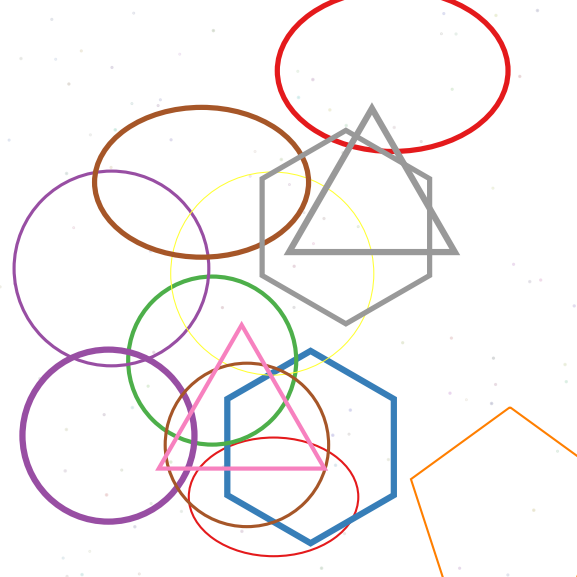[{"shape": "oval", "thickness": 1, "radius": 0.73, "center": [0.474, 0.139]}, {"shape": "oval", "thickness": 2.5, "radius": 1.0, "center": [0.68, 0.877]}, {"shape": "hexagon", "thickness": 3, "radius": 0.83, "center": [0.538, 0.225]}, {"shape": "circle", "thickness": 2, "radius": 0.73, "center": [0.367, 0.375]}, {"shape": "circle", "thickness": 1.5, "radius": 0.84, "center": [0.193, 0.534]}, {"shape": "circle", "thickness": 3, "radius": 0.74, "center": [0.188, 0.245]}, {"shape": "pentagon", "thickness": 1, "radius": 0.9, "center": [0.883, 0.114]}, {"shape": "circle", "thickness": 0.5, "radius": 0.88, "center": [0.471, 0.525]}, {"shape": "circle", "thickness": 1.5, "radius": 0.71, "center": [0.428, 0.229]}, {"shape": "oval", "thickness": 2.5, "radius": 0.93, "center": [0.349, 0.684]}, {"shape": "triangle", "thickness": 2, "radius": 0.83, "center": [0.418, 0.271]}, {"shape": "triangle", "thickness": 3, "radius": 0.83, "center": [0.644, 0.646]}, {"shape": "hexagon", "thickness": 2.5, "radius": 0.84, "center": [0.599, 0.606]}]